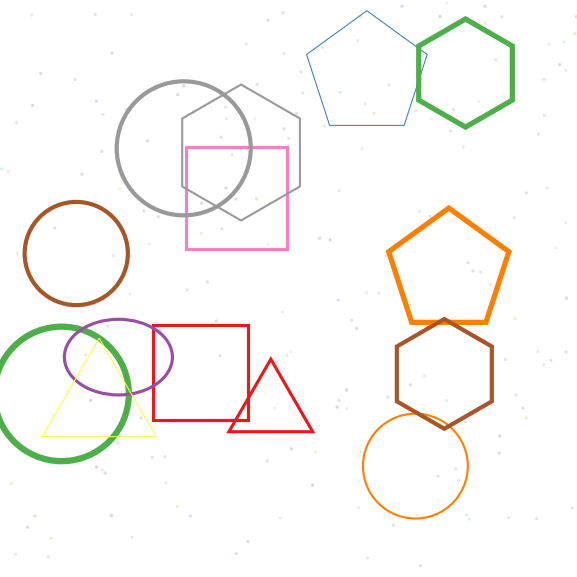[{"shape": "square", "thickness": 1.5, "radius": 0.41, "center": [0.347, 0.355]}, {"shape": "triangle", "thickness": 1.5, "radius": 0.42, "center": [0.469, 0.293]}, {"shape": "pentagon", "thickness": 0.5, "radius": 0.55, "center": [0.635, 0.871]}, {"shape": "hexagon", "thickness": 2.5, "radius": 0.47, "center": [0.806, 0.873]}, {"shape": "circle", "thickness": 3, "radius": 0.58, "center": [0.107, 0.317]}, {"shape": "oval", "thickness": 1.5, "radius": 0.47, "center": [0.205, 0.381]}, {"shape": "pentagon", "thickness": 2.5, "radius": 0.55, "center": [0.777, 0.529]}, {"shape": "circle", "thickness": 1, "radius": 0.45, "center": [0.719, 0.192]}, {"shape": "triangle", "thickness": 0.5, "radius": 0.57, "center": [0.172, 0.3]}, {"shape": "hexagon", "thickness": 2, "radius": 0.47, "center": [0.769, 0.352]}, {"shape": "circle", "thickness": 2, "radius": 0.45, "center": [0.132, 0.56]}, {"shape": "square", "thickness": 1.5, "radius": 0.44, "center": [0.41, 0.656]}, {"shape": "hexagon", "thickness": 1, "radius": 0.59, "center": [0.417, 0.735]}, {"shape": "circle", "thickness": 2, "radius": 0.58, "center": [0.318, 0.742]}]